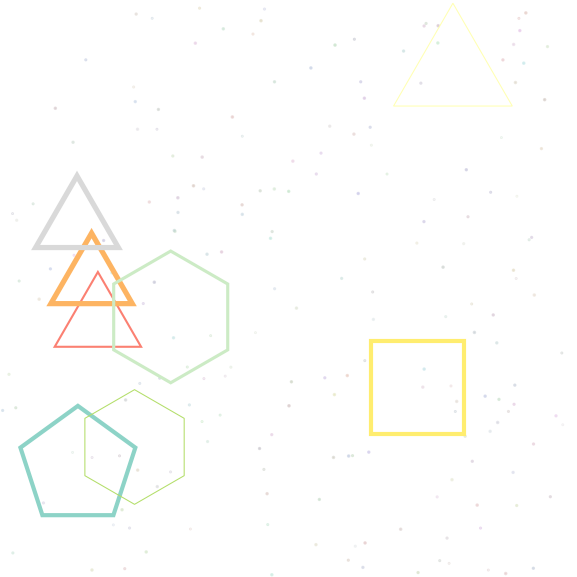[{"shape": "pentagon", "thickness": 2, "radius": 0.52, "center": [0.135, 0.192]}, {"shape": "triangle", "thickness": 0.5, "radius": 0.59, "center": [0.784, 0.875]}, {"shape": "triangle", "thickness": 1, "radius": 0.43, "center": [0.17, 0.442]}, {"shape": "triangle", "thickness": 2.5, "radius": 0.41, "center": [0.159, 0.514]}, {"shape": "hexagon", "thickness": 0.5, "radius": 0.5, "center": [0.233, 0.225]}, {"shape": "triangle", "thickness": 2.5, "radius": 0.41, "center": [0.133, 0.612]}, {"shape": "hexagon", "thickness": 1.5, "radius": 0.57, "center": [0.296, 0.45]}, {"shape": "square", "thickness": 2, "radius": 0.4, "center": [0.723, 0.329]}]